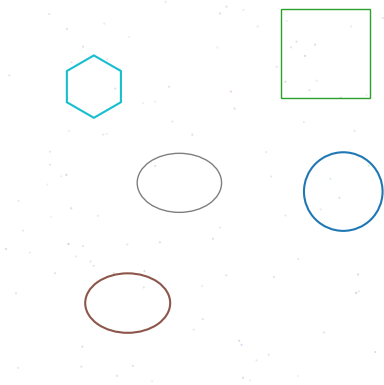[{"shape": "circle", "thickness": 1.5, "radius": 0.51, "center": [0.892, 0.502]}, {"shape": "square", "thickness": 1, "radius": 0.58, "center": [0.845, 0.861]}, {"shape": "oval", "thickness": 1.5, "radius": 0.55, "center": [0.332, 0.213]}, {"shape": "oval", "thickness": 1, "radius": 0.55, "center": [0.466, 0.525]}, {"shape": "hexagon", "thickness": 1.5, "radius": 0.41, "center": [0.244, 0.775]}]